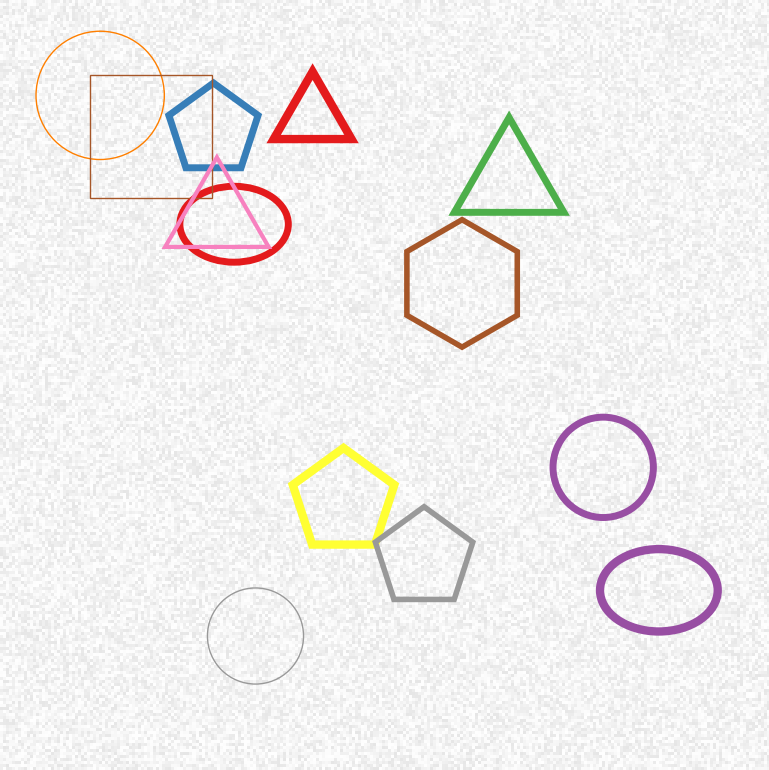[{"shape": "oval", "thickness": 2.5, "radius": 0.35, "center": [0.304, 0.709]}, {"shape": "triangle", "thickness": 3, "radius": 0.29, "center": [0.406, 0.849]}, {"shape": "pentagon", "thickness": 2.5, "radius": 0.3, "center": [0.277, 0.831]}, {"shape": "triangle", "thickness": 2.5, "radius": 0.41, "center": [0.661, 0.765]}, {"shape": "circle", "thickness": 2.5, "radius": 0.33, "center": [0.783, 0.393]}, {"shape": "oval", "thickness": 3, "radius": 0.38, "center": [0.856, 0.233]}, {"shape": "circle", "thickness": 0.5, "radius": 0.42, "center": [0.13, 0.876]}, {"shape": "pentagon", "thickness": 3, "radius": 0.35, "center": [0.446, 0.349]}, {"shape": "square", "thickness": 0.5, "radius": 0.4, "center": [0.196, 0.822]}, {"shape": "hexagon", "thickness": 2, "radius": 0.41, "center": [0.6, 0.632]}, {"shape": "triangle", "thickness": 1.5, "radius": 0.39, "center": [0.282, 0.718]}, {"shape": "circle", "thickness": 0.5, "radius": 0.31, "center": [0.332, 0.174]}, {"shape": "pentagon", "thickness": 2, "radius": 0.33, "center": [0.551, 0.275]}]